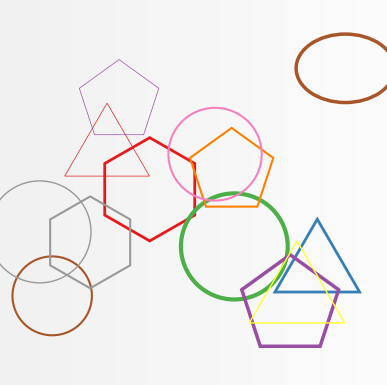[{"shape": "hexagon", "thickness": 2, "radius": 0.67, "center": [0.386, 0.508]}, {"shape": "triangle", "thickness": 0.5, "radius": 0.63, "center": [0.276, 0.606]}, {"shape": "triangle", "thickness": 2, "radius": 0.63, "center": [0.819, 0.305]}, {"shape": "circle", "thickness": 3, "radius": 0.69, "center": [0.605, 0.36]}, {"shape": "pentagon", "thickness": 2.5, "radius": 0.66, "center": [0.749, 0.207]}, {"shape": "pentagon", "thickness": 0.5, "radius": 0.54, "center": [0.307, 0.737]}, {"shape": "pentagon", "thickness": 1.5, "radius": 0.57, "center": [0.598, 0.555]}, {"shape": "triangle", "thickness": 1, "radius": 0.71, "center": [0.766, 0.232]}, {"shape": "circle", "thickness": 1.5, "radius": 0.51, "center": [0.135, 0.232]}, {"shape": "oval", "thickness": 2.5, "radius": 0.63, "center": [0.891, 0.823]}, {"shape": "circle", "thickness": 1.5, "radius": 0.6, "center": [0.555, 0.599]}, {"shape": "circle", "thickness": 1, "radius": 0.66, "center": [0.102, 0.398]}, {"shape": "hexagon", "thickness": 1.5, "radius": 0.6, "center": [0.233, 0.37]}]